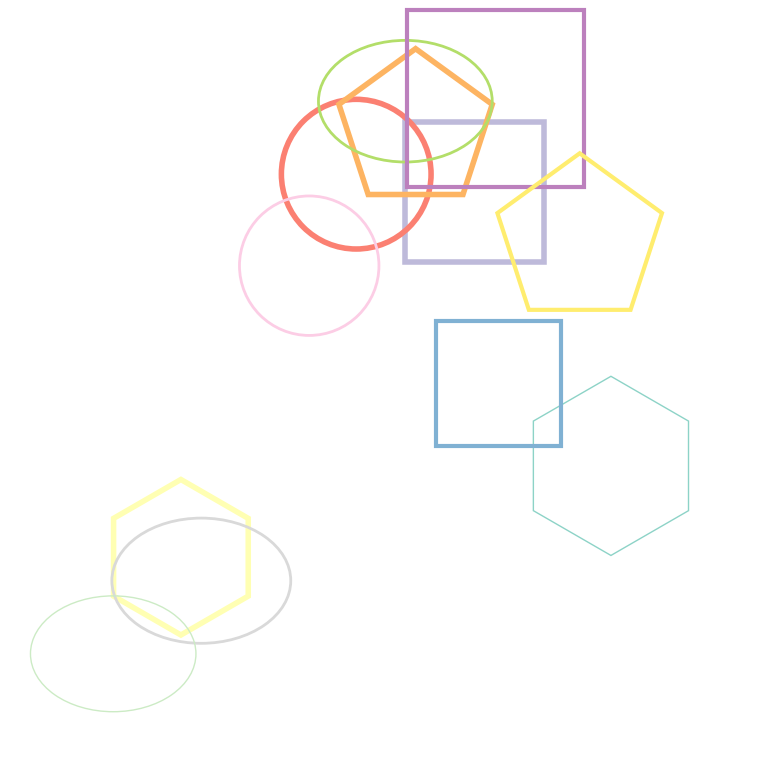[{"shape": "hexagon", "thickness": 0.5, "radius": 0.58, "center": [0.793, 0.395]}, {"shape": "hexagon", "thickness": 2, "radius": 0.5, "center": [0.235, 0.276]}, {"shape": "square", "thickness": 2, "radius": 0.45, "center": [0.616, 0.751]}, {"shape": "circle", "thickness": 2, "radius": 0.49, "center": [0.463, 0.774]}, {"shape": "square", "thickness": 1.5, "radius": 0.41, "center": [0.647, 0.502]}, {"shape": "pentagon", "thickness": 2, "radius": 0.52, "center": [0.54, 0.832]}, {"shape": "oval", "thickness": 1, "radius": 0.56, "center": [0.526, 0.869]}, {"shape": "circle", "thickness": 1, "radius": 0.45, "center": [0.402, 0.655]}, {"shape": "oval", "thickness": 1, "radius": 0.58, "center": [0.261, 0.246]}, {"shape": "square", "thickness": 1.5, "radius": 0.58, "center": [0.643, 0.873]}, {"shape": "oval", "thickness": 0.5, "radius": 0.54, "center": [0.147, 0.151]}, {"shape": "pentagon", "thickness": 1.5, "radius": 0.56, "center": [0.753, 0.689]}]